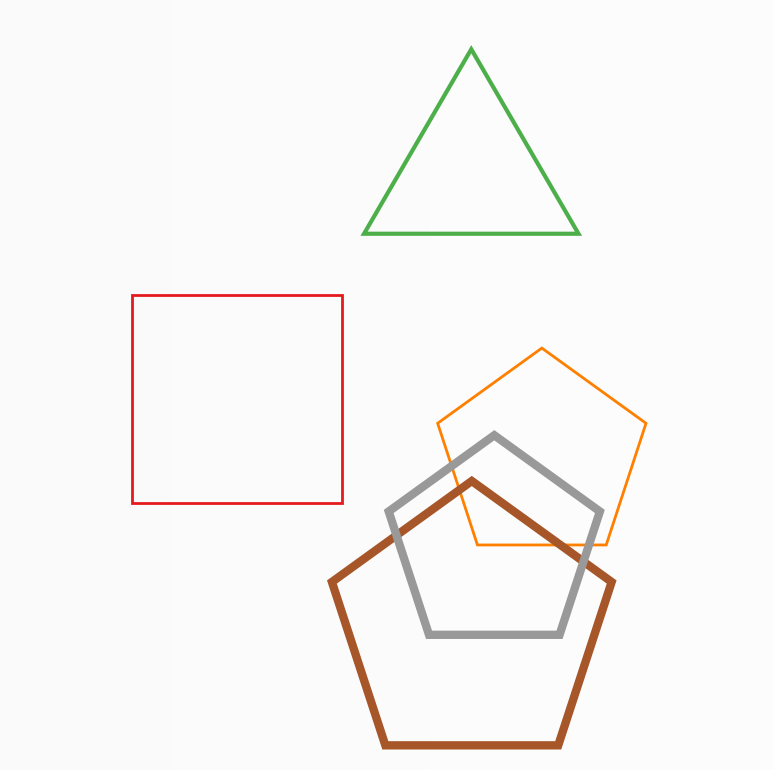[{"shape": "square", "thickness": 1, "radius": 0.68, "center": [0.306, 0.482]}, {"shape": "triangle", "thickness": 1.5, "radius": 0.8, "center": [0.608, 0.776]}, {"shape": "pentagon", "thickness": 1, "radius": 0.71, "center": [0.699, 0.407]}, {"shape": "pentagon", "thickness": 3, "radius": 0.95, "center": [0.609, 0.186]}, {"shape": "pentagon", "thickness": 3, "radius": 0.72, "center": [0.638, 0.291]}]